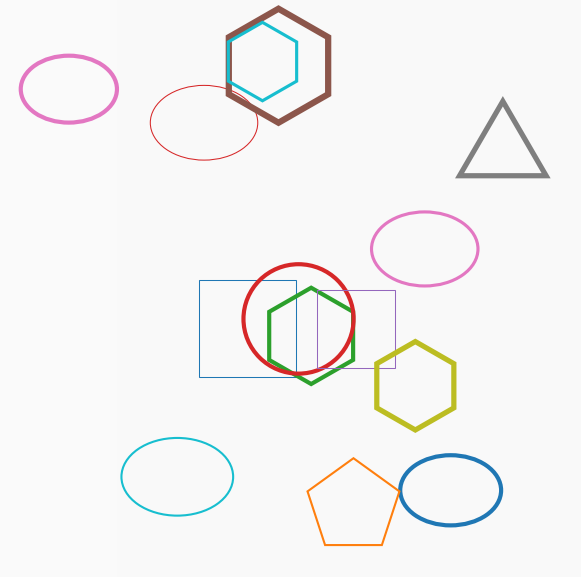[{"shape": "square", "thickness": 0.5, "radius": 0.42, "center": [0.425, 0.43]}, {"shape": "oval", "thickness": 2, "radius": 0.43, "center": [0.775, 0.15]}, {"shape": "pentagon", "thickness": 1, "radius": 0.42, "center": [0.608, 0.123]}, {"shape": "hexagon", "thickness": 2, "radius": 0.42, "center": [0.535, 0.418]}, {"shape": "oval", "thickness": 0.5, "radius": 0.46, "center": [0.351, 0.787]}, {"shape": "circle", "thickness": 2, "radius": 0.47, "center": [0.514, 0.447]}, {"shape": "square", "thickness": 0.5, "radius": 0.34, "center": [0.612, 0.43]}, {"shape": "hexagon", "thickness": 3, "radius": 0.49, "center": [0.479, 0.885]}, {"shape": "oval", "thickness": 2, "radius": 0.41, "center": [0.118, 0.845]}, {"shape": "oval", "thickness": 1.5, "radius": 0.46, "center": [0.731, 0.568]}, {"shape": "triangle", "thickness": 2.5, "radius": 0.43, "center": [0.865, 0.738]}, {"shape": "hexagon", "thickness": 2.5, "radius": 0.38, "center": [0.715, 0.331]}, {"shape": "hexagon", "thickness": 1.5, "radius": 0.34, "center": [0.452, 0.893]}, {"shape": "oval", "thickness": 1, "radius": 0.48, "center": [0.305, 0.174]}]